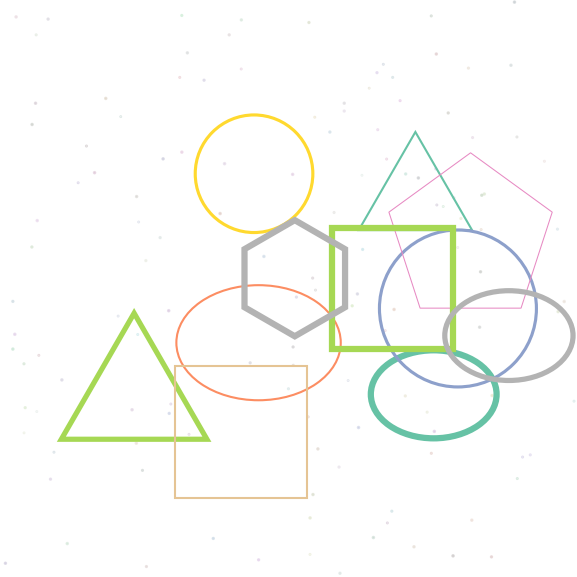[{"shape": "triangle", "thickness": 1, "radius": 0.57, "center": [0.719, 0.657]}, {"shape": "oval", "thickness": 3, "radius": 0.54, "center": [0.751, 0.316]}, {"shape": "oval", "thickness": 1, "radius": 0.71, "center": [0.448, 0.406]}, {"shape": "circle", "thickness": 1.5, "radius": 0.68, "center": [0.793, 0.465]}, {"shape": "pentagon", "thickness": 0.5, "radius": 0.74, "center": [0.815, 0.586]}, {"shape": "square", "thickness": 3, "radius": 0.52, "center": [0.679, 0.5]}, {"shape": "triangle", "thickness": 2.5, "radius": 0.73, "center": [0.232, 0.311]}, {"shape": "circle", "thickness": 1.5, "radius": 0.51, "center": [0.44, 0.698]}, {"shape": "square", "thickness": 1, "radius": 0.57, "center": [0.418, 0.251]}, {"shape": "hexagon", "thickness": 3, "radius": 0.5, "center": [0.51, 0.517]}, {"shape": "oval", "thickness": 2.5, "radius": 0.56, "center": [0.881, 0.418]}]